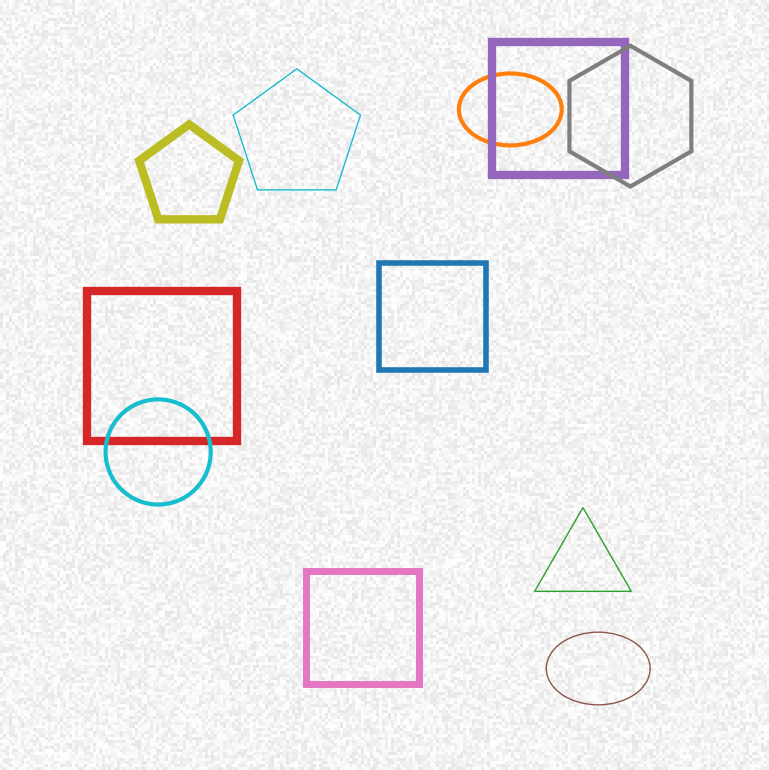[{"shape": "square", "thickness": 2, "radius": 0.35, "center": [0.561, 0.589]}, {"shape": "oval", "thickness": 1.5, "radius": 0.33, "center": [0.663, 0.858]}, {"shape": "triangle", "thickness": 0.5, "radius": 0.36, "center": [0.757, 0.268]}, {"shape": "square", "thickness": 3, "radius": 0.49, "center": [0.211, 0.524]}, {"shape": "square", "thickness": 3, "radius": 0.43, "center": [0.725, 0.859]}, {"shape": "oval", "thickness": 0.5, "radius": 0.34, "center": [0.777, 0.132]}, {"shape": "square", "thickness": 2.5, "radius": 0.37, "center": [0.471, 0.185]}, {"shape": "hexagon", "thickness": 1.5, "radius": 0.46, "center": [0.819, 0.849]}, {"shape": "pentagon", "thickness": 3, "radius": 0.34, "center": [0.246, 0.77]}, {"shape": "pentagon", "thickness": 0.5, "radius": 0.43, "center": [0.386, 0.824]}, {"shape": "circle", "thickness": 1.5, "radius": 0.34, "center": [0.205, 0.413]}]